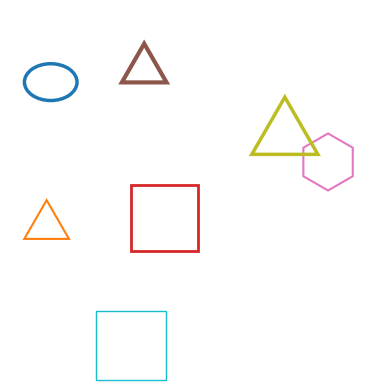[{"shape": "oval", "thickness": 2.5, "radius": 0.34, "center": [0.132, 0.787]}, {"shape": "triangle", "thickness": 1.5, "radius": 0.34, "center": [0.121, 0.413]}, {"shape": "square", "thickness": 2, "radius": 0.43, "center": [0.427, 0.434]}, {"shape": "triangle", "thickness": 3, "radius": 0.34, "center": [0.375, 0.819]}, {"shape": "hexagon", "thickness": 1.5, "radius": 0.37, "center": [0.852, 0.579]}, {"shape": "triangle", "thickness": 2.5, "radius": 0.5, "center": [0.74, 0.649]}, {"shape": "square", "thickness": 1, "radius": 0.45, "center": [0.341, 0.103]}]